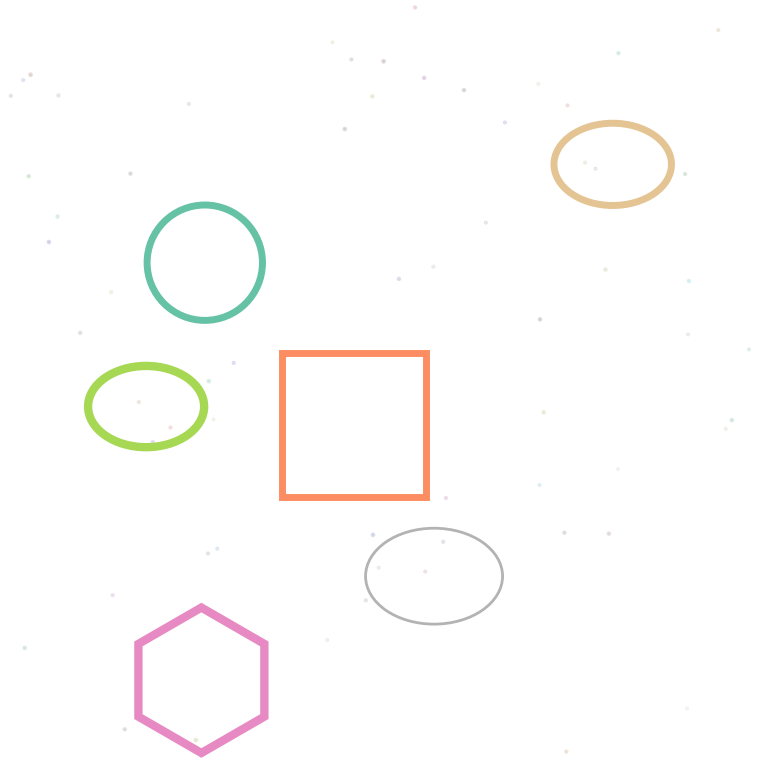[{"shape": "circle", "thickness": 2.5, "radius": 0.37, "center": [0.266, 0.659]}, {"shape": "square", "thickness": 2.5, "radius": 0.47, "center": [0.459, 0.448]}, {"shape": "hexagon", "thickness": 3, "radius": 0.47, "center": [0.262, 0.117]}, {"shape": "oval", "thickness": 3, "radius": 0.38, "center": [0.19, 0.472]}, {"shape": "oval", "thickness": 2.5, "radius": 0.38, "center": [0.796, 0.787]}, {"shape": "oval", "thickness": 1, "radius": 0.44, "center": [0.564, 0.252]}]